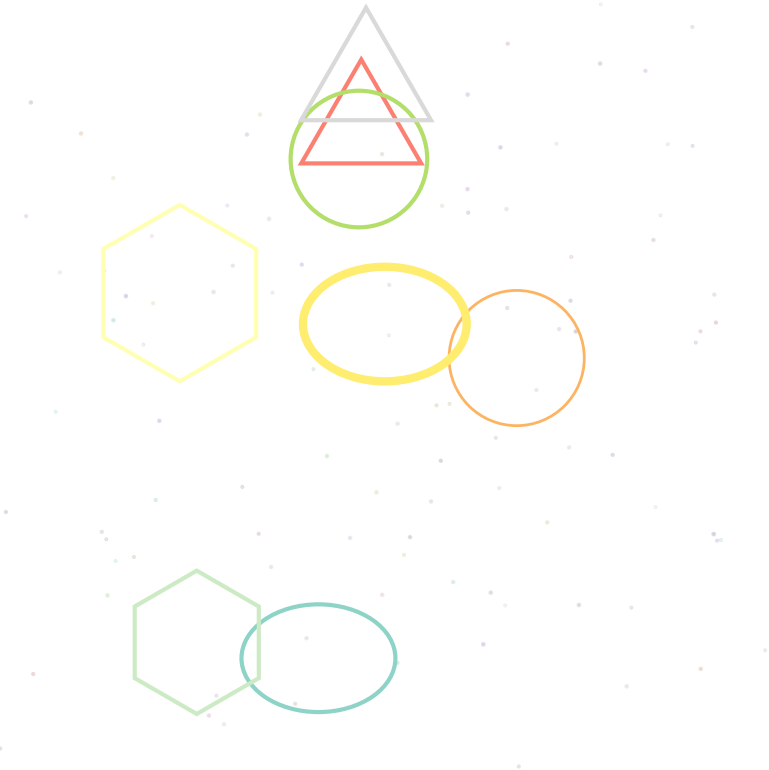[{"shape": "oval", "thickness": 1.5, "radius": 0.5, "center": [0.414, 0.145]}, {"shape": "hexagon", "thickness": 1.5, "radius": 0.57, "center": [0.233, 0.619]}, {"shape": "triangle", "thickness": 1.5, "radius": 0.45, "center": [0.469, 0.833]}, {"shape": "circle", "thickness": 1, "radius": 0.44, "center": [0.671, 0.535]}, {"shape": "circle", "thickness": 1.5, "radius": 0.44, "center": [0.466, 0.793]}, {"shape": "triangle", "thickness": 1.5, "radius": 0.49, "center": [0.475, 0.893]}, {"shape": "hexagon", "thickness": 1.5, "radius": 0.47, "center": [0.256, 0.166]}, {"shape": "oval", "thickness": 3, "radius": 0.53, "center": [0.5, 0.579]}]